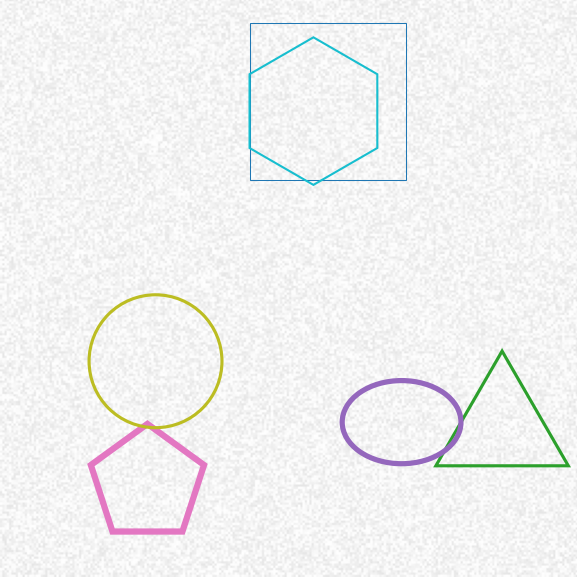[{"shape": "square", "thickness": 0.5, "radius": 0.68, "center": [0.568, 0.823]}, {"shape": "triangle", "thickness": 1.5, "radius": 0.66, "center": [0.869, 0.259]}, {"shape": "oval", "thickness": 2.5, "radius": 0.51, "center": [0.695, 0.268]}, {"shape": "pentagon", "thickness": 3, "radius": 0.52, "center": [0.255, 0.162]}, {"shape": "circle", "thickness": 1.5, "radius": 0.58, "center": [0.269, 0.374]}, {"shape": "hexagon", "thickness": 1, "radius": 0.64, "center": [0.543, 0.807]}]